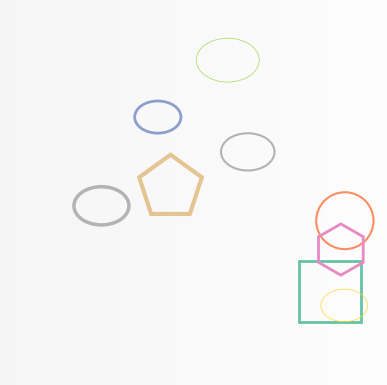[{"shape": "square", "thickness": 2, "radius": 0.4, "center": [0.852, 0.244]}, {"shape": "circle", "thickness": 1.5, "radius": 0.37, "center": [0.89, 0.427]}, {"shape": "oval", "thickness": 2, "radius": 0.3, "center": [0.407, 0.696]}, {"shape": "hexagon", "thickness": 2, "radius": 0.33, "center": [0.88, 0.352]}, {"shape": "oval", "thickness": 0.5, "radius": 0.41, "center": [0.588, 0.844]}, {"shape": "oval", "thickness": 0.5, "radius": 0.3, "center": [0.888, 0.207]}, {"shape": "pentagon", "thickness": 3, "radius": 0.42, "center": [0.44, 0.513]}, {"shape": "oval", "thickness": 1.5, "radius": 0.35, "center": [0.639, 0.606]}, {"shape": "oval", "thickness": 2.5, "radius": 0.35, "center": [0.262, 0.465]}]